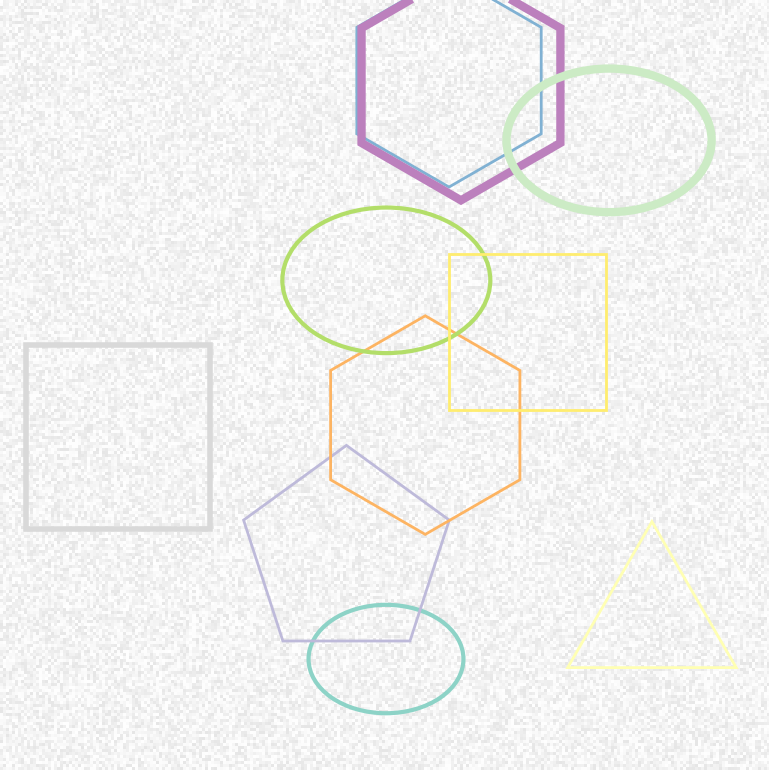[{"shape": "oval", "thickness": 1.5, "radius": 0.5, "center": [0.501, 0.144]}, {"shape": "triangle", "thickness": 1, "radius": 0.63, "center": [0.847, 0.196]}, {"shape": "pentagon", "thickness": 1, "radius": 0.7, "center": [0.45, 0.281]}, {"shape": "hexagon", "thickness": 1, "radius": 0.69, "center": [0.583, 0.895]}, {"shape": "hexagon", "thickness": 1, "radius": 0.71, "center": [0.552, 0.448]}, {"shape": "oval", "thickness": 1.5, "radius": 0.68, "center": [0.502, 0.636]}, {"shape": "square", "thickness": 2, "radius": 0.6, "center": [0.153, 0.433]}, {"shape": "hexagon", "thickness": 3, "radius": 0.75, "center": [0.599, 0.889]}, {"shape": "oval", "thickness": 3, "radius": 0.67, "center": [0.791, 0.818]}, {"shape": "square", "thickness": 1, "radius": 0.51, "center": [0.685, 0.569]}]